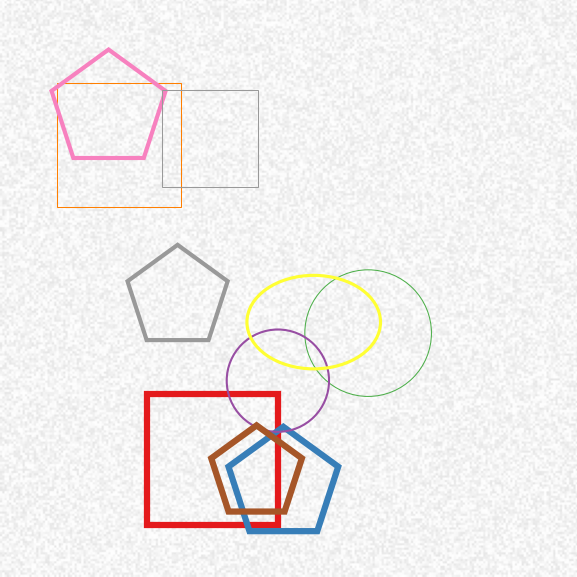[{"shape": "square", "thickness": 3, "radius": 0.57, "center": [0.368, 0.203]}, {"shape": "pentagon", "thickness": 3, "radius": 0.5, "center": [0.491, 0.16]}, {"shape": "circle", "thickness": 0.5, "radius": 0.55, "center": [0.637, 0.422]}, {"shape": "circle", "thickness": 1, "radius": 0.44, "center": [0.481, 0.34]}, {"shape": "square", "thickness": 0.5, "radius": 0.54, "center": [0.207, 0.748]}, {"shape": "oval", "thickness": 1.5, "radius": 0.58, "center": [0.543, 0.441]}, {"shape": "pentagon", "thickness": 3, "radius": 0.41, "center": [0.444, 0.18]}, {"shape": "pentagon", "thickness": 2, "radius": 0.52, "center": [0.188, 0.81]}, {"shape": "pentagon", "thickness": 2, "radius": 0.46, "center": [0.308, 0.484]}, {"shape": "square", "thickness": 0.5, "radius": 0.42, "center": [0.363, 0.759]}]